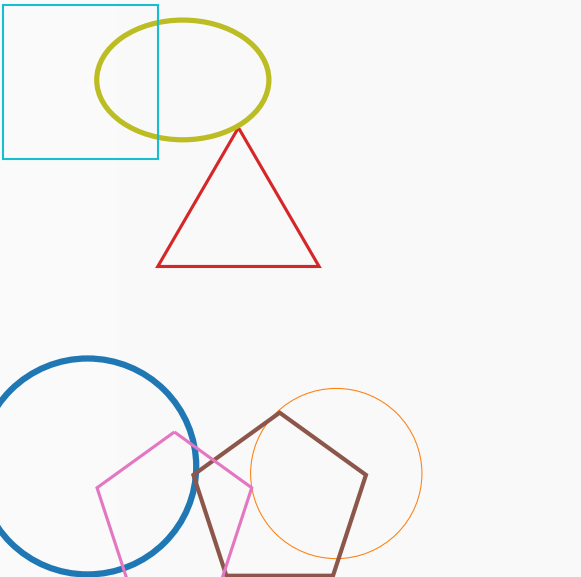[{"shape": "circle", "thickness": 3, "radius": 0.93, "center": [0.151, 0.191]}, {"shape": "circle", "thickness": 0.5, "radius": 0.74, "center": [0.579, 0.179]}, {"shape": "triangle", "thickness": 1.5, "radius": 0.8, "center": [0.41, 0.618]}, {"shape": "pentagon", "thickness": 2, "radius": 0.78, "center": [0.481, 0.128]}, {"shape": "pentagon", "thickness": 1.5, "radius": 0.7, "center": [0.3, 0.111]}, {"shape": "oval", "thickness": 2.5, "radius": 0.74, "center": [0.315, 0.861]}, {"shape": "square", "thickness": 1, "radius": 0.67, "center": [0.138, 0.857]}]